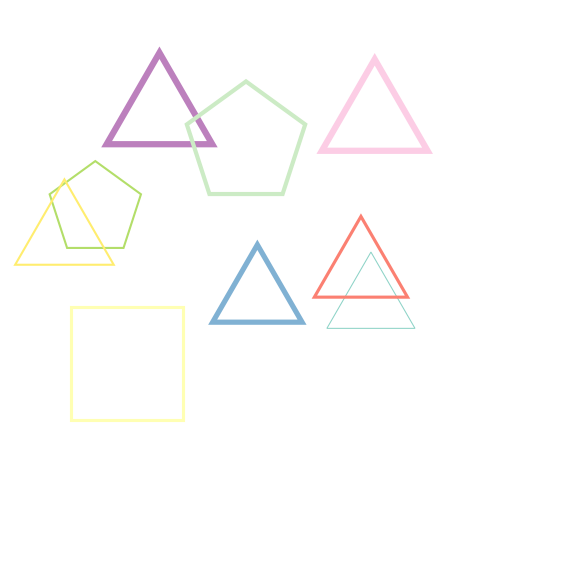[{"shape": "triangle", "thickness": 0.5, "radius": 0.44, "center": [0.642, 0.475]}, {"shape": "square", "thickness": 1.5, "radius": 0.49, "center": [0.22, 0.369]}, {"shape": "triangle", "thickness": 1.5, "radius": 0.47, "center": [0.625, 0.531]}, {"shape": "triangle", "thickness": 2.5, "radius": 0.45, "center": [0.446, 0.486]}, {"shape": "pentagon", "thickness": 1, "radius": 0.42, "center": [0.165, 0.637]}, {"shape": "triangle", "thickness": 3, "radius": 0.53, "center": [0.649, 0.791]}, {"shape": "triangle", "thickness": 3, "radius": 0.53, "center": [0.276, 0.802]}, {"shape": "pentagon", "thickness": 2, "radius": 0.54, "center": [0.426, 0.75]}, {"shape": "triangle", "thickness": 1, "radius": 0.49, "center": [0.112, 0.59]}]